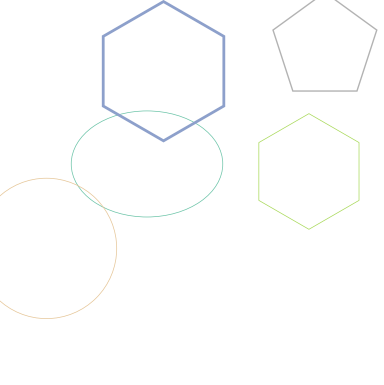[{"shape": "oval", "thickness": 0.5, "radius": 0.98, "center": [0.382, 0.574]}, {"shape": "hexagon", "thickness": 2, "radius": 0.9, "center": [0.425, 0.815]}, {"shape": "hexagon", "thickness": 0.5, "radius": 0.75, "center": [0.802, 0.555]}, {"shape": "circle", "thickness": 0.5, "radius": 0.91, "center": [0.121, 0.355]}, {"shape": "pentagon", "thickness": 1, "radius": 0.71, "center": [0.844, 0.878]}]